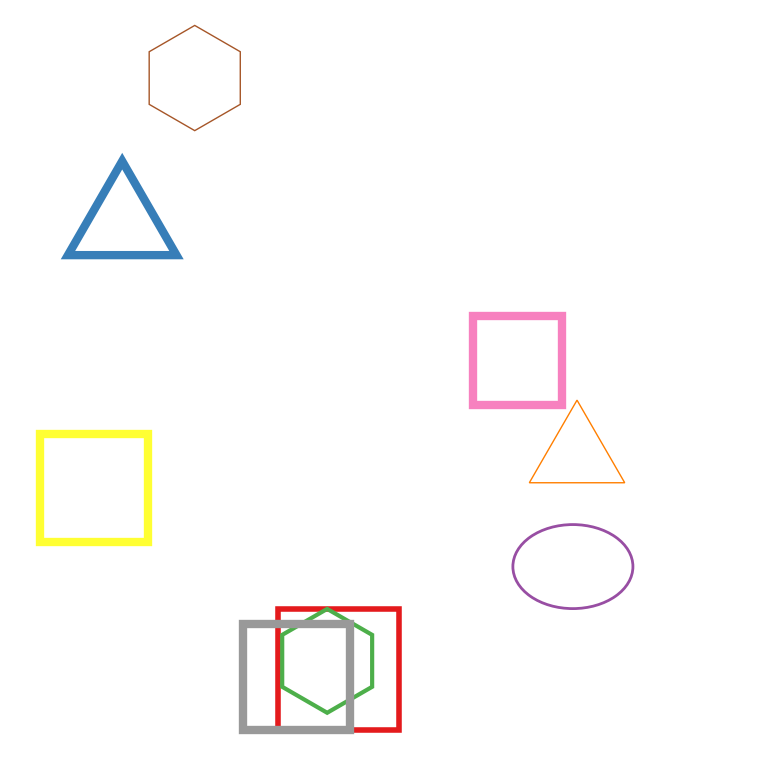[{"shape": "square", "thickness": 2, "radius": 0.39, "center": [0.439, 0.13]}, {"shape": "triangle", "thickness": 3, "radius": 0.41, "center": [0.159, 0.709]}, {"shape": "hexagon", "thickness": 1.5, "radius": 0.34, "center": [0.425, 0.142]}, {"shape": "oval", "thickness": 1, "radius": 0.39, "center": [0.744, 0.264]}, {"shape": "triangle", "thickness": 0.5, "radius": 0.36, "center": [0.749, 0.409]}, {"shape": "square", "thickness": 3, "radius": 0.35, "center": [0.122, 0.367]}, {"shape": "hexagon", "thickness": 0.5, "radius": 0.34, "center": [0.253, 0.899]}, {"shape": "square", "thickness": 3, "radius": 0.29, "center": [0.672, 0.532]}, {"shape": "square", "thickness": 3, "radius": 0.35, "center": [0.385, 0.121]}]